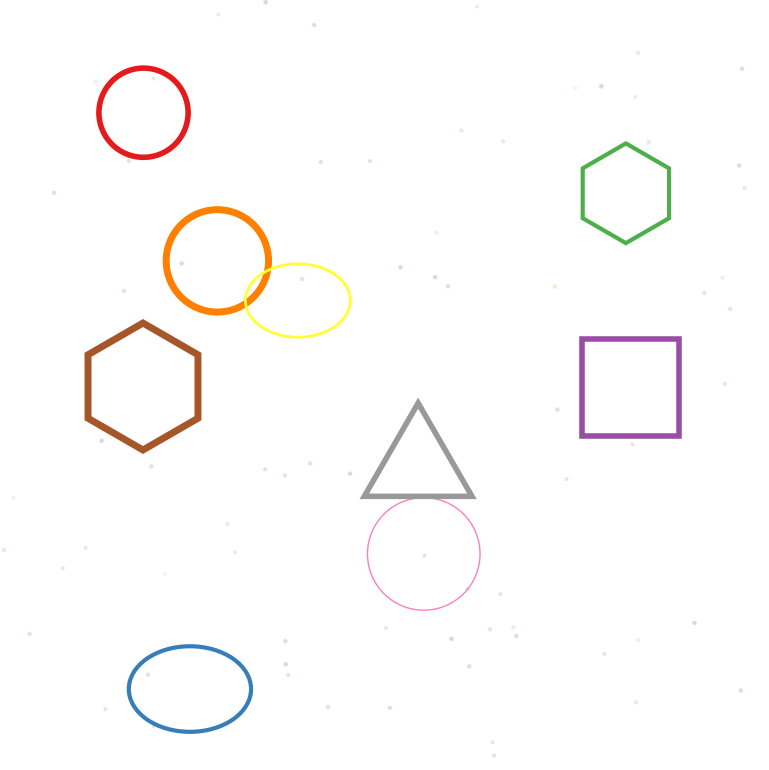[{"shape": "circle", "thickness": 2, "radius": 0.29, "center": [0.186, 0.854]}, {"shape": "oval", "thickness": 1.5, "radius": 0.4, "center": [0.247, 0.105]}, {"shape": "hexagon", "thickness": 1.5, "radius": 0.32, "center": [0.813, 0.749]}, {"shape": "square", "thickness": 2, "radius": 0.32, "center": [0.819, 0.496]}, {"shape": "circle", "thickness": 2.5, "radius": 0.33, "center": [0.282, 0.661]}, {"shape": "oval", "thickness": 1, "radius": 0.34, "center": [0.387, 0.61]}, {"shape": "hexagon", "thickness": 2.5, "radius": 0.41, "center": [0.186, 0.498]}, {"shape": "circle", "thickness": 0.5, "radius": 0.37, "center": [0.55, 0.281]}, {"shape": "triangle", "thickness": 2, "radius": 0.4, "center": [0.543, 0.396]}]